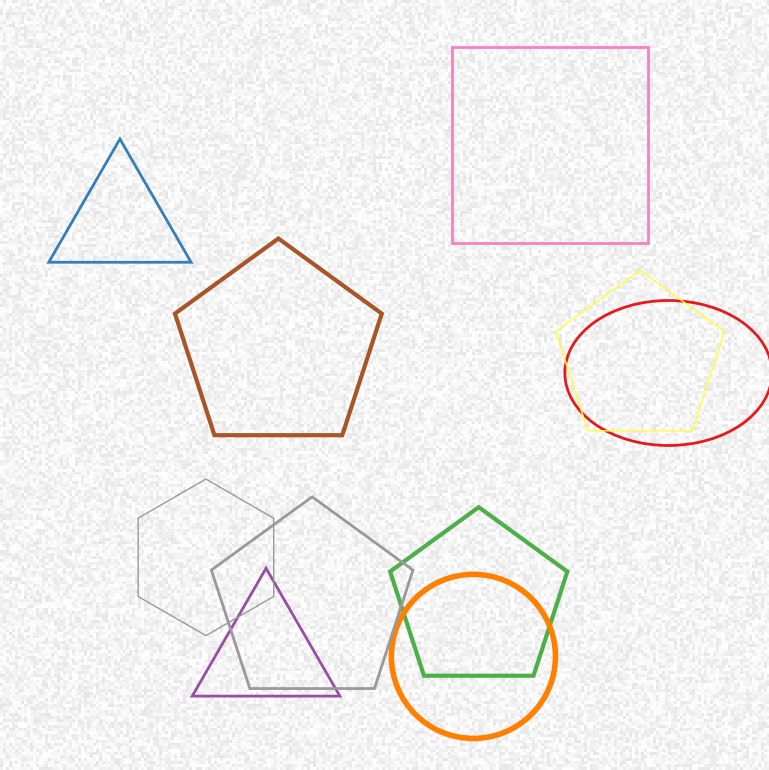[{"shape": "oval", "thickness": 1, "radius": 0.67, "center": [0.868, 0.516]}, {"shape": "triangle", "thickness": 1, "radius": 0.53, "center": [0.156, 0.713]}, {"shape": "pentagon", "thickness": 1.5, "radius": 0.6, "center": [0.622, 0.22]}, {"shape": "triangle", "thickness": 1, "radius": 0.55, "center": [0.346, 0.151]}, {"shape": "circle", "thickness": 2, "radius": 0.53, "center": [0.615, 0.148]}, {"shape": "pentagon", "thickness": 0.5, "radius": 0.58, "center": [0.831, 0.534]}, {"shape": "pentagon", "thickness": 1.5, "radius": 0.71, "center": [0.362, 0.549]}, {"shape": "square", "thickness": 1, "radius": 0.63, "center": [0.714, 0.812]}, {"shape": "hexagon", "thickness": 0.5, "radius": 0.51, "center": [0.267, 0.276]}, {"shape": "pentagon", "thickness": 1, "radius": 0.69, "center": [0.405, 0.217]}]